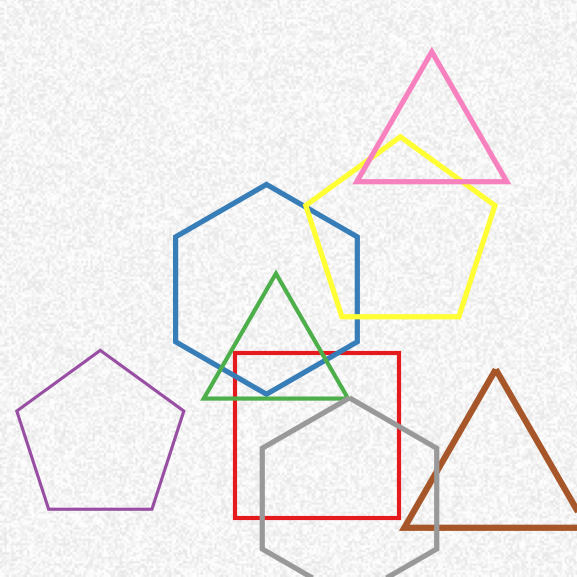[{"shape": "square", "thickness": 2, "radius": 0.71, "center": [0.549, 0.245]}, {"shape": "hexagon", "thickness": 2.5, "radius": 0.91, "center": [0.461, 0.498]}, {"shape": "triangle", "thickness": 2, "radius": 0.72, "center": [0.478, 0.381]}, {"shape": "pentagon", "thickness": 1.5, "radius": 0.76, "center": [0.174, 0.24]}, {"shape": "pentagon", "thickness": 2.5, "radius": 0.86, "center": [0.693, 0.59]}, {"shape": "triangle", "thickness": 3, "radius": 0.91, "center": [0.858, 0.177]}, {"shape": "triangle", "thickness": 2.5, "radius": 0.75, "center": [0.748, 0.759]}, {"shape": "hexagon", "thickness": 2.5, "radius": 0.87, "center": [0.605, 0.136]}]